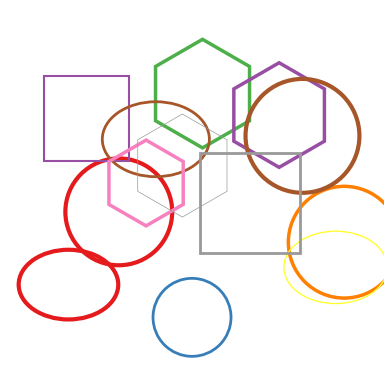[{"shape": "oval", "thickness": 3, "radius": 0.65, "center": [0.178, 0.261]}, {"shape": "circle", "thickness": 3, "radius": 0.69, "center": [0.309, 0.45]}, {"shape": "circle", "thickness": 2, "radius": 0.51, "center": [0.499, 0.176]}, {"shape": "hexagon", "thickness": 2.5, "radius": 0.7, "center": [0.526, 0.757]}, {"shape": "square", "thickness": 1.5, "radius": 0.55, "center": [0.225, 0.692]}, {"shape": "hexagon", "thickness": 2.5, "radius": 0.68, "center": [0.725, 0.701]}, {"shape": "circle", "thickness": 2.5, "radius": 0.73, "center": [0.894, 0.371]}, {"shape": "oval", "thickness": 1, "radius": 0.67, "center": [0.872, 0.306]}, {"shape": "oval", "thickness": 2, "radius": 0.7, "center": [0.405, 0.638]}, {"shape": "circle", "thickness": 3, "radius": 0.74, "center": [0.786, 0.647]}, {"shape": "hexagon", "thickness": 2.5, "radius": 0.56, "center": [0.379, 0.525]}, {"shape": "square", "thickness": 2, "radius": 0.65, "center": [0.65, 0.472]}, {"shape": "hexagon", "thickness": 0.5, "radius": 0.67, "center": [0.474, 0.57]}]